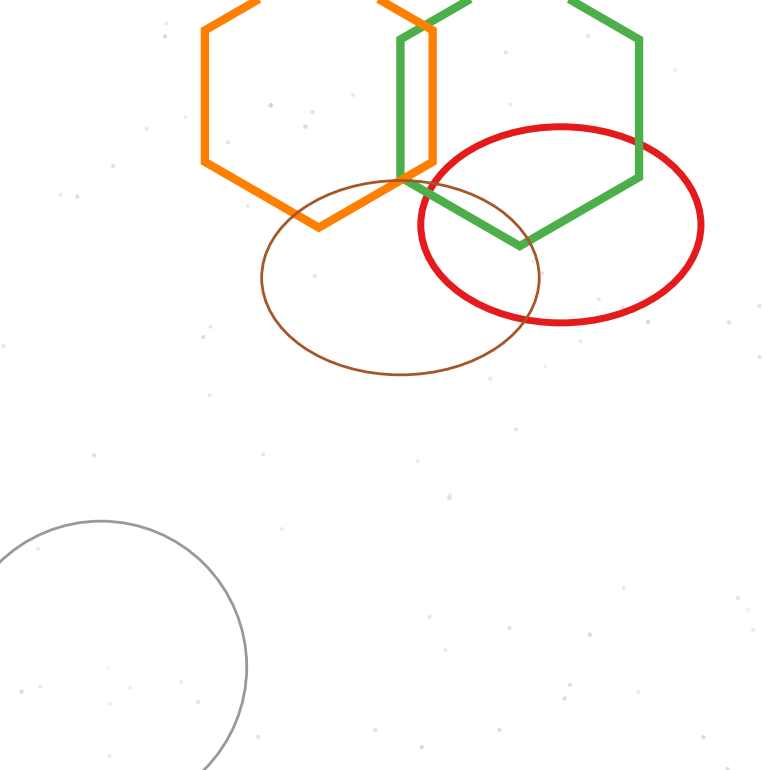[{"shape": "oval", "thickness": 2.5, "radius": 0.91, "center": [0.728, 0.708]}, {"shape": "hexagon", "thickness": 3, "radius": 0.89, "center": [0.675, 0.859]}, {"shape": "hexagon", "thickness": 3, "radius": 0.85, "center": [0.414, 0.875]}, {"shape": "oval", "thickness": 1, "radius": 0.9, "center": [0.52, 0.639]}, {"shape": "circle", "thickness": 1, "radius": 0.95, "center": [0.131, 0.134]}]